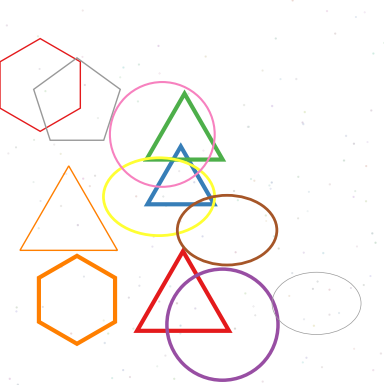[{"shape": "hexagon", "thickness": 1, "radius": 0.6, "center": [0.104, 0.779]}, {"shape": "triangle", "thickness": 3, "radius": 0.69, "center": [0.475, 0.21]}, {"shape": "triangle", "thickness": 3, "radius": 0.5, "center": [0.47, 0.519]}, {"shape": "triangle", "thickness": 3, "radius": 0.57, "center": [0.479, 0.643]}, {"shape": "circle", "thickness": 2.5, "radius": 0.72, "center": [0.578, 0.157]}, {"shape": "triangle", "thickness": 1, "radius": 0.73, "center": [0.179, 0.423]}, {"shape": "hexagon", "thickness": 3, "radius": 0.57, "center": [0.2, 0.221]}, {"shape": "oval", "thickness": 2, "radius": 0.72, "center": [0.413, 0.489]}, {"shape": "oval", "thickness": 2, "radius": 0.65, "center": [0.59, 0.402]}, {"shape": "circle", "thickness": 1.5, "radius": 0.68, "center": [0.422, 0.651]}, {"shape": "pentagon", "thickness": 1, "radius": 0.59, "center": [0.2, 0.731]}, {"shape": "oval", "thickness": 0.5, "radius": 0.58, "center": [0.822, 0.212]}]